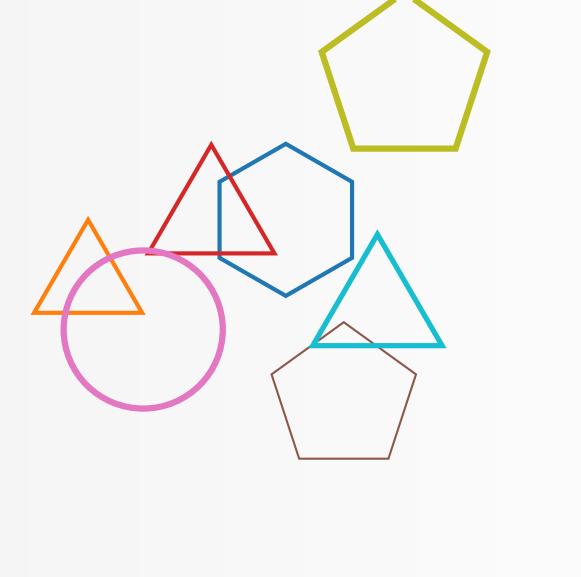[{"shape": "hexagon", "thickness": 2, "radius": 0.66, "center": [0.492, 0.618]}, {"shape": "triangle", "thickness": 2, "radius": 0.54, "center": [0.152, 0.511]}, {"shape": "triangle", "thickness": 2, "radius": 0.63, "center": [0.363, 0.623]}, {"shape": "pentagon", "thickness": 1, "radius": 0.65, "center": [0.591, 0.311]}, {"shape": "circle", "thickness": 3, "radius": 0.68, "center": [0.246, 0.429]}, {"shape": "pentagon", "thickness": 3, "radius": 0.75, "center": [0.696, 0.863]}, {"shape": "triangle", "thickness": 2.5, "radius": 0.64, "center": [0.649, 0.465]}]